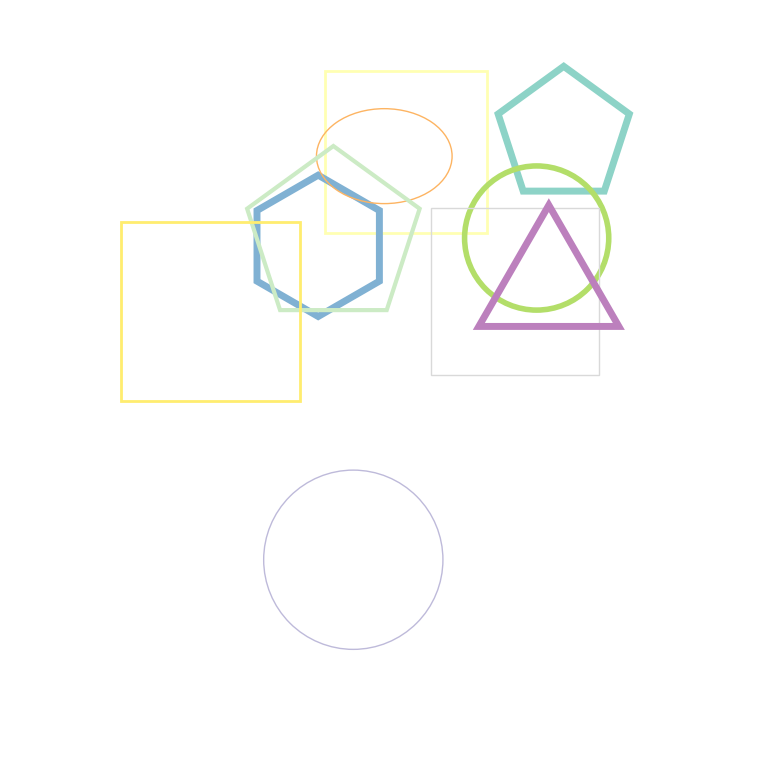[{"shape": "pentagon", "thickness": 2.5, "radius": 0.45, "center": [0.732, 0.824]}, {"shape": "square", "thickness": 1, "radius": 0.53, "center": [0.527, 0.803]}, {"shape": "circle", "thickness": 0.5, "radius": 0.58, "center": [0.459, 0.273]}, {"shape": "hexagon", "thickness": 2.5, "radius": 0.46, "center": [0.413, 0.681]}, {"shape": "oval", "thickness": 0.5, "radius": 0.44, "center": [0.499, 0.797]}, {"shape": "circle", "thickness": 2, "radius": 0.47, "center": [0.697, 0.691]}, {"shape": "square", "thickness": 0.5, "radius": 0.54, "center": [0.669, 0.621]}, {"shape": "triangle", "thickness": 2.5, "radius": 0.52, "center": [0.713, 0.629]}, {"shape": "pentagon", "thickness": 1.5, "radius": 0.59, "center": [0.433, 0.693]}, {"shape": "square", "thickness": 1, "radius": 0.58, "center": [0.273, 0.595]}]